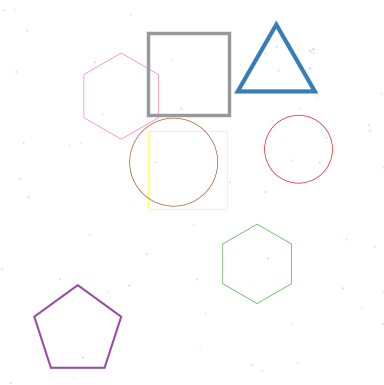[{"shape": "circle", "thickness": 0.5, "radius": 0.44, "center": [0.775, 0.612]}, {"shape": "triangle", "thickness": 3, "radius": 0.58, "center": [0.718, 0.82]}, {"shape": "hexagon", "thickness": 0.5, "radius": 0.52, "center": [0.668, 0.315]}, {"shape": "pentagon", "thickness": 1.5, "radius": 0.59, "center": [0.202, 0.141]}, {"shape": "square", "thickness": 0.5, "radius": 0.51, "center": [0.487, 0.558]}, {"shape": "circle", "thickness": 0.5, "radius": 0.57, "center": [0.451, 0.579]}, {"shape": "hexagon", "thickness": 0.5, "radius": 0.56, "center": [0.315, 0.75]}, {"shape": "square", "thickness": 2.5, "radius": 0.53, "center": [0.489, 0.807]}]